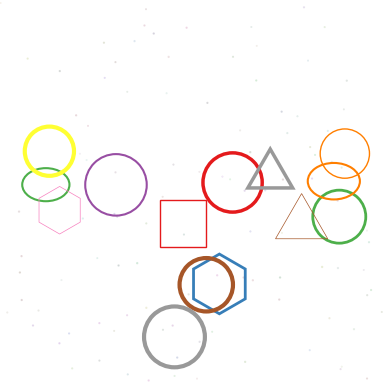[{"shape": "square", "thickness": 1, "radius": 0.3, "center": [0.475, 0.419]}, {"shape": "circle", "thickness": 2.5, "radius": 0.38, "center": [0.604, 0.526]}, {"shape": "hexagon", "thickness": 2, "radius": 0.39, "center": [0.57, 0.263]}, {"shape": "circle", "thickness": 2, "radius": 0.34, "center": [0.881, 0.437]}, {"shape": "oval", "thickness": 1.5, "radius": 0.31, "center": [0.119, 0.52]}, {"shape": "circle", "thickness": 1.5, "radius": 0.4, "center": [0.301, 0.52]}, {"shape": "oval", "thickness": 1.5, "radius": 0.34, "center": [0.867, 0.529]}, {"shape": "circle", "thickness": 1, "radius": 0.32, "center": [0.896, 0.601]}, {"shape": "circle", "thickness": 3, "radius": 0.32, "center": [0.128, 0.607]}, {"shape": "triangle", "thickness": 0.5, "radius": 0.39, "center": [0.783, 0.419]}, {"shape": "circle", "thickness": 3, "radius": 0.35, "center": [0.536, 0.26]}, {"shape": "hexagon", "thickness": 0.5, "radius": 0.31, "center": [0.155, 0.454]}, {"shape": "triangle", "thickness": 2.5, "radius": 0.34, "center": [0.702, 0.545]}, {"shape": "circle", "thickness": 3, "radius": 0.4, "center": [0.453, 0.125]}]